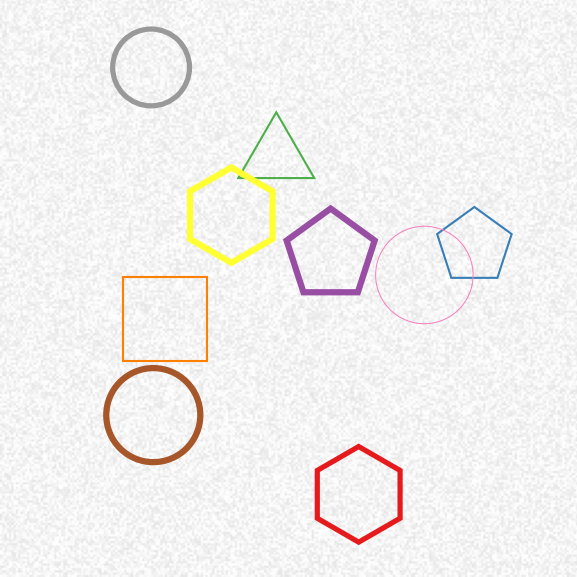[{"shape": "hexagon", "thickness": 2.5, "radius": 0.41, "center": [0.621, 0.143]}, {"shape": "pentagon", "thickness": 1, "radius": 0.34, "center": [0.821, 0.573]}, {"shape": "triangle", "thickness": 1, "radius": 0.38, "center": [0.478, 0.729]}, {"shape": "pentagon", "thickness": 3, "radius": 0.4, "center": [0.573, 0.558]}, {"shape": "square", "thickness": 1, "radius": 0.37, "center": [0.286, 0.447]}, {"shape": "hexagon", "thickness": 3, "radius": 0.41, "center": [0.401, 0.627]}, {"shape": "circle", "thickness": 3, "radius": 0.41, "center": [0.265, 0.28]}, {"shape": "circle", "thickness": 0.5, "radius": 0.42, "center": [0.735, 0.523]}, {"shape": "circle", "thickness": 2.5, "radius": 0.33, "center": [0.262, 0.882]}]